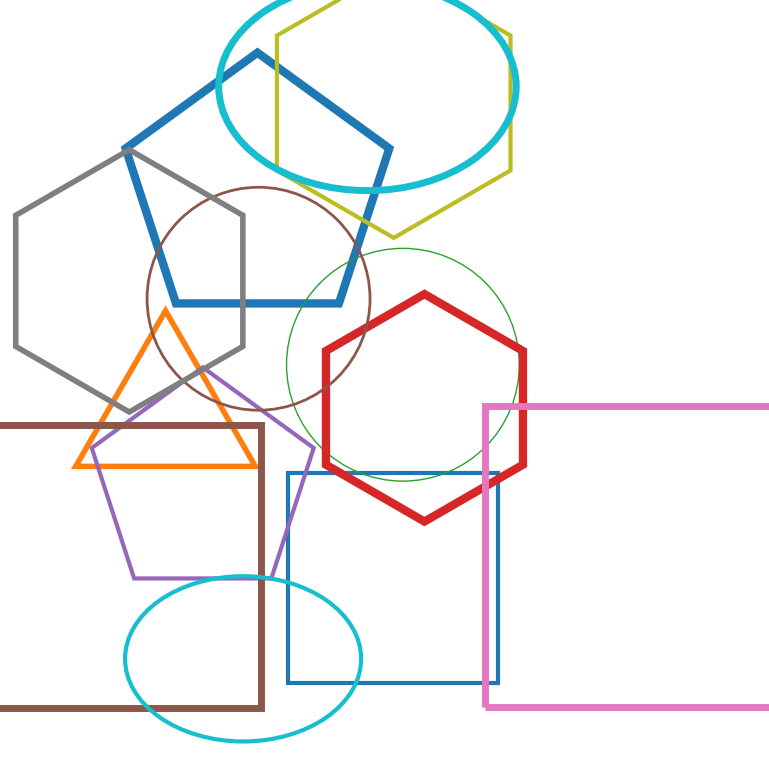[{"shape": "pentagon", "thickness": 3, "radius": 0.9, "center": [0.334, 0.752]}, {"shape": "square", "thickness": 1.5, "radius": 0.68, "center": [0.51, 0.249]}, {"shape": "triangle", "thickness": 2, "radius": 0.67, "center": [0.215, 0.462]}, {"shape": "circle", "thickness": 0.5, "radius": 0.76, "center": [0.523, 0.526]}, {"shape": "hexagon", "thickness": 3, "radius": 0.74, "center": [0.551, 0.47]}, {"shape": "pentagon", "thickness": 1.5, "radius": 0.76, "center": [0.263, 0.371]}, {"shape": "circle", "thickness": 1, "radius": 0.72, "center": [0.336, 0.612]}, {"shape": "square", "thickness": 2.5, "radius": 0.92, "center": [0.155, 0.265]}, {"shape": "square", "thickness": 2.5, "radius": 0.98, "center": [0.825, 0.277]}, {"shape": "hexagon", "thickness": 2, "radius": 0.85, "center": [0.168, 0.635]}, {"shape": "hexagon", "thickness": 1.5, "radius": 0.88, "center": [0.511, 0.866]}, {"shape": "oval", "thickness": 1.5, "radius": 0.77, "center": [0.316, 0.144]}, {"shape": "oval", "thickness": 2.5, "radius": 0.97, "center": [0.477, 0.888]}]